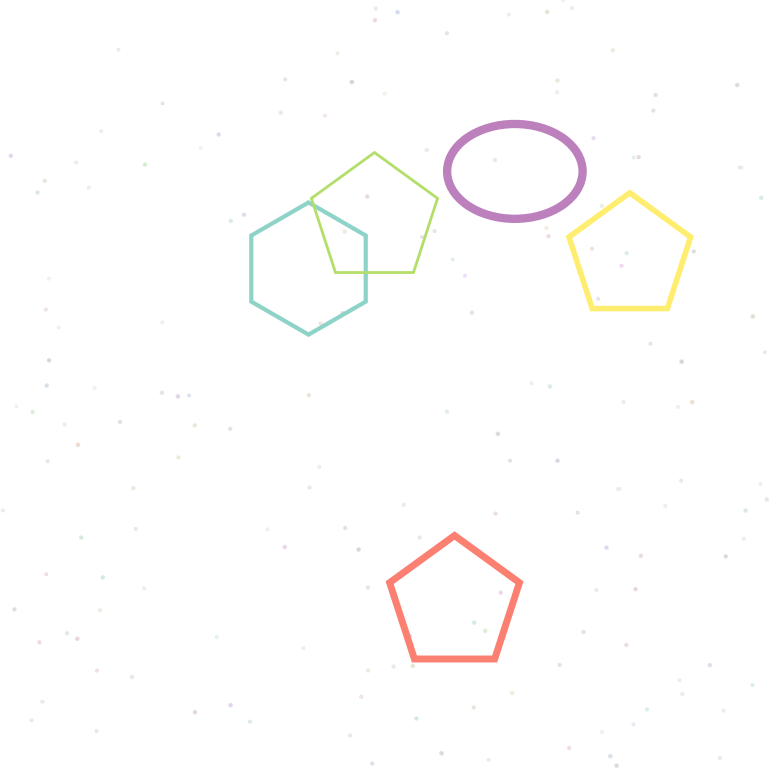[{"shape": "hexagon", "thickness": 1.5, "radius": 0.43, "center": [0.401, 0.651]}, {"shape": "pentagon", "thickness": 2.5, "radius": 0.44, "center": [0.59, 0.216]}, {"shape": "pentagon", "thickness": 1, "radius": 0.43, "center": [0.486, 0.716]}, {"shape": "oval", "thickness": 3, "radius": 0.44, "center": [0.669, 0.777]}, {"shape": "pentagon", "thickness": 2, "radius": 0.42, "center": [0.818, 0.667]}]